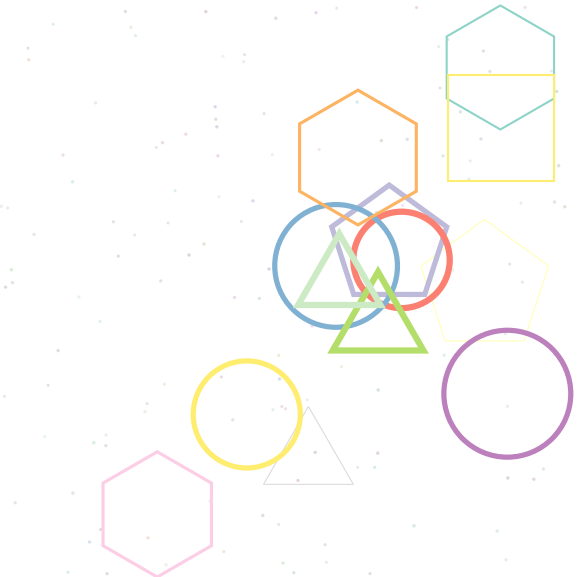[{"shape": "hexagon", "thickness": 1, "radius": 0.54, "center": [0.866, 0.882]}, {"shape": "pentagon", "thickness": 0.5, "radius": 0.58, "center": [0.839, 0.503]}, {"shape": "pentagon", "thickness": 2.5, "radius": 0.52, "center": [0.674, 0.574]}, {"shape": "circle", "thickness": 3, "radius": 0.42, "center": [0.695, 0.549]}, {"shape": "circle", "thickness": 2.5, "radius": 0.53, "center": [0.582, 0.539]}, {"shape": "hexagon", "thickness": 1.5, "radius": 0.58, "center": [0.62, 0.726]}, {"shape": "triangle", "thickness": 3, "radius": 0.45, "center": [0.655, 0.438]}, {"shape": "hexagon", "thickness": 1.5, "radius": 0.54, "center": [0.272, 0.108]}, {"shape": "triangle", "thickness": 0.5, "radius": 0.45, "center": [0.534, 0.205]}, {"shape": "circle", "thickness": 2.5, "radius": 0.55, "center": [0.878, 0.317]}, {"shape": "triangle", "thickness": 3, "radius": 0.41, "center": [0.587, 0.512]}, {"shape": "square", "thickness": 1, "radius": 0.46, "center": [0.868, 0.777]}, {"shape": "circle", "thickness": 2.5, "radius": 0.46, "center": [0.427, 0.282]}]